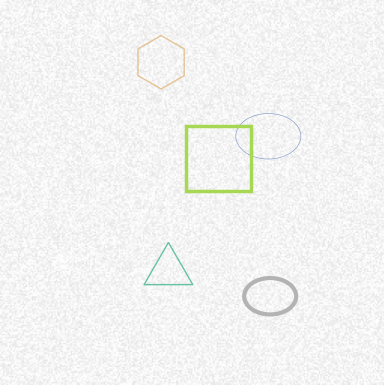[{"shape": "triangle", "thickness": 1, "radius": 0.37, "center": [0.437, 0.297]}, {"shape": "oval", "thickness": 0.5, "radius": 0.42, "center": [0.697, 0.646]}, {"shape": "square", "thickness": 2.5, "radius": 0.42, "center": [0.568, 0.588]}, {"shape": "hexagon", "thickness": 1, "radius": 0.35, "center": [0.418, 0.838]}, {"shape": "oval", "thickness": 3, "radius": 0.34, "center": [0.702, 0.231]}]